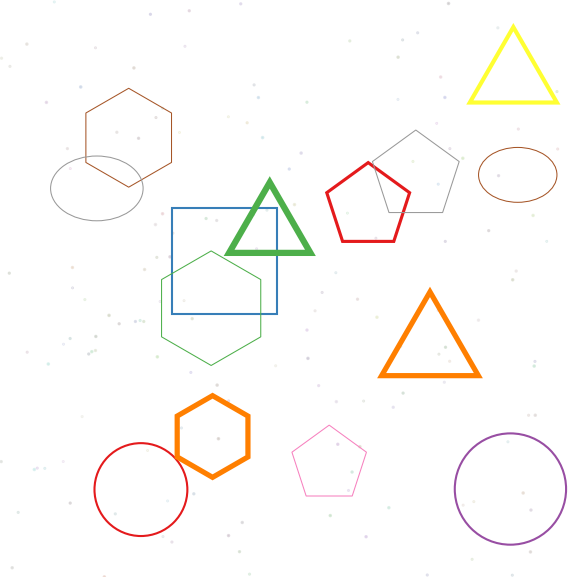[{"shape": "pentagon", "thickness": 1.5, "radius": 0.38, "center": [0.638, 0.642]}, {"shape": "circle", "thickness": 1, "radius": 0.4, "center": [0.244, 0.151]}, {"shape": "square", "thickness": 1, "radius": 0.46, "center": [0.389, 0.547]}, {"shape": "hexagon", "thickness": 0.5, "radius": 0.5, "center": [0.366, 0.465]}, {"shape": "triangle", "thickness": 3, "radius": 0.41, "center": [0.467, 0.602]}, {"shape": "circle", "thickness": 1, "radius": 0.48, "center": [0.884, 0.152]}, {"shape": "hexagon", "thickness": 2.5, "radius": 0.35, "center": [0.368, 0.243]}, {"shape": "triangle", "thickness": 2.5, "radius": 0.48, "center": [0.745, 0.397]}, {"shape": "triangle", "thickness": 2, "radius": 0.44, "center": [0.889, 0.865]}, {"shape": "hexagon", "thickness": 0.5, "radius": 0.43, "center": [0.223, 0.761]}, {"shape": "oval", "thickness": 0.5, "radius": 0.34, "center": [0.897, 0.696]}, {"shape": "pentagon", "thickness": 0.5, "radius": 0.34, "center": [0.57, 0.195]}, {"shape": "oval", "thickness": 0.5, "radius": 0.4, "center": [0.168, 0.673]}, {"shape": "pentagon", "thickness": 0.5, "radius": 0.39, "center": [0.72, 0.695]}]